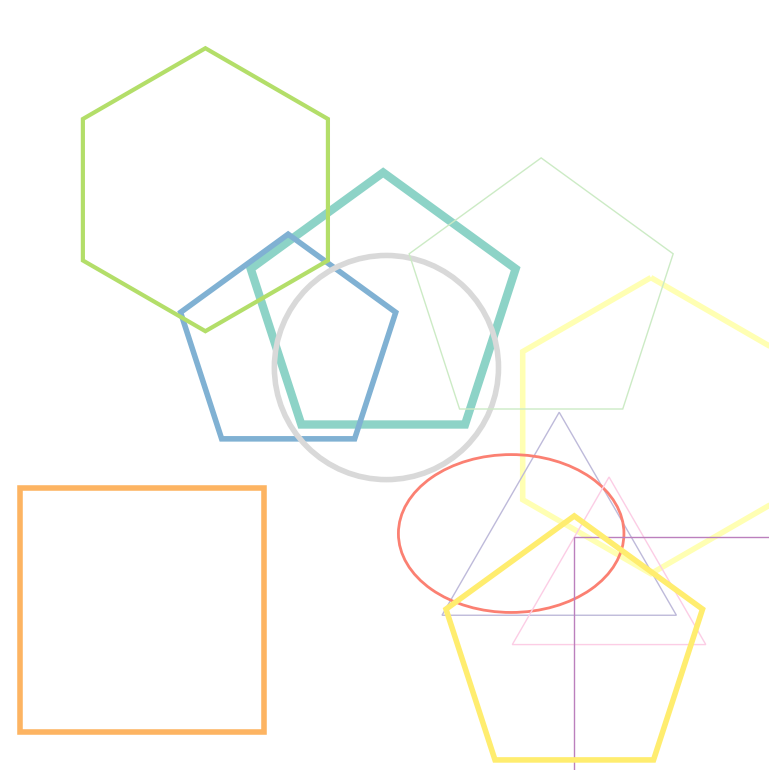[{"shape": "pentagon", "thickness": 3, "radius": 0.9, "center": [0.498, 0.595]}, {"shape": "hexagon", "thickness": 2, "radius": 0.96, "center": [0.845, 0.447]}, {"shape": "triangle", "thickness": 0.5, "radius": 0.88, "center": [0.726, 0.289]}, {"shape": "oval", "thickness": 1, "radius": 0.73, "center": [0.664, 0.307]}, {"shape": "pentagon", "thickness": 2, "radius": 0.73, "center": [0.374, 0.549]}, {"shape": "square", "thickness": 2, "radius": 0.79, "center": [0.184, 0.208]}, {"shape": "hexagon", "thickness": 1.5, "radius": 0.92, "center": [0.267, 0.754]}, {"shape": "triangle", "thickness": 0.5, "radius": 0.73, "center": [0.791, 0.235]}, {"shape": "circle", "thickness": 2, "radius": 0.73, "center": [0.502, 0.523]}, {"shape": "square", "thickness": 0.5, "radius": 0.77, "center": [0.899, 0.15]}, {"shape": "pentagon", "thickness": 0.5, "radius": 0.9, "center": [0.703, 0.615]}, {"shape": "pentagon", "thickness": 2, "radius": 0.88, "center": [0.746, 0.155]}]